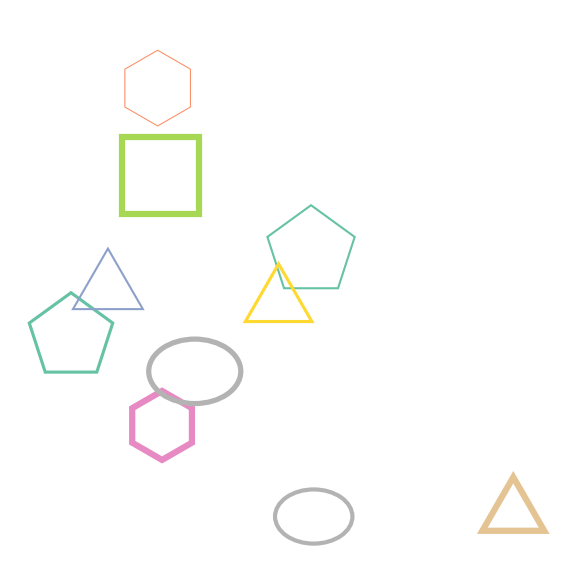[{"shape": "pentagon", "thickness": 1, "radius": 0.4, "center": [0.539, 0.564]}, {"shape": "pentagon", "thickness": 1.5, "radius": 0.38, "center": [0.123, 0.416]}, {"shape": "hexagon", "thickness": 0.5, "radius": 0.33, "center": [0.273, 0.847]}, {"shape": "triangle", "thickness": 1, "radius": 0.35, "center": [0.187, 0.499]}, {"shape": "hexagon", "thickness": 3, "radius": 0.3, "center": [0.281, 0.262]}, {"shape": "square", "thickness": 3, "radius": 0.33, "center": [0.278, 0.695]}, {"shape": "triangle", "thickness": 1.5, "radius": 0.33, "center": [0.482, 0.476]}, {"shape": "triangle", "thickness": 3, "radius": 0.31, "center": [0.889, 0.111]}, {"shape": "oval", "thickness": 2.5, "radius": 0.4, "center": [0.337, 0.356]}, {"shape": "oval", "thickness": 2, "radius": 0.34, "center": [0.543, 0.105]}]